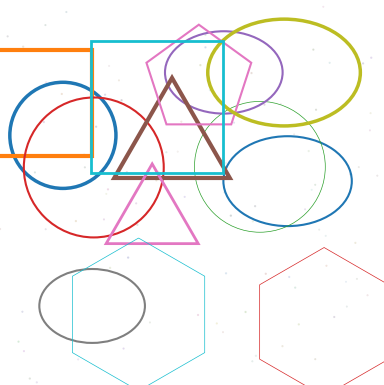[{"shape": "circle", "thickness": 2.5, "radius": 0.69, "center": [0.163, 0.648]}, {"shape": "oval", "thickness": 1.5, "radius": 0.83, "center": [0.747, 0.529]}, {"shape": "square", "thickness": 3, "radius": 0.69, "center": [0.1, 0.732]}, {"shape": "circle", "thickness": 0.5, "radius": 0.85, "center": [0.675, 0.567]}, {"shape": "hexagon", "thickness": 0.5, "radius": 0.97, "center": [0.842, 0.164]}, {"shape": "circle", "thickness": 1.5, "radius": 0.91, "center": [0.244, 0.565]}, {"shape": "oval", "thickness": 1.5, "radius": 0.76, "center": [0.581, 0.812]}, {"shape": "triangle", "thickness": 3, "radius": 0.87, "center": [0.447, 0.624]}, {"shape": "triangle", "thickness": 2, "radius": 0.69, "center": [0.395, 0.436]}, {"shape": "pentagon", "thickness": 1.5, "radius": 0.72, "center": [0.517, 0.793]}, {"shape": "oval", "thickness": 1.5, "radius": 0.69, "center": [0.239, 0.205]}, {"shape": "oval", "thickness": 2.5, "radius": 0.99, "center": [0.738, 0.812]}, {"shape": "square", "thickness": 2, "radius": 0.86, "center": [0.408, 0.723]}, {"shape": "hexagon", "thickness": 0.5, "radius": 0.99, "center": [0.36, 0.183]}]